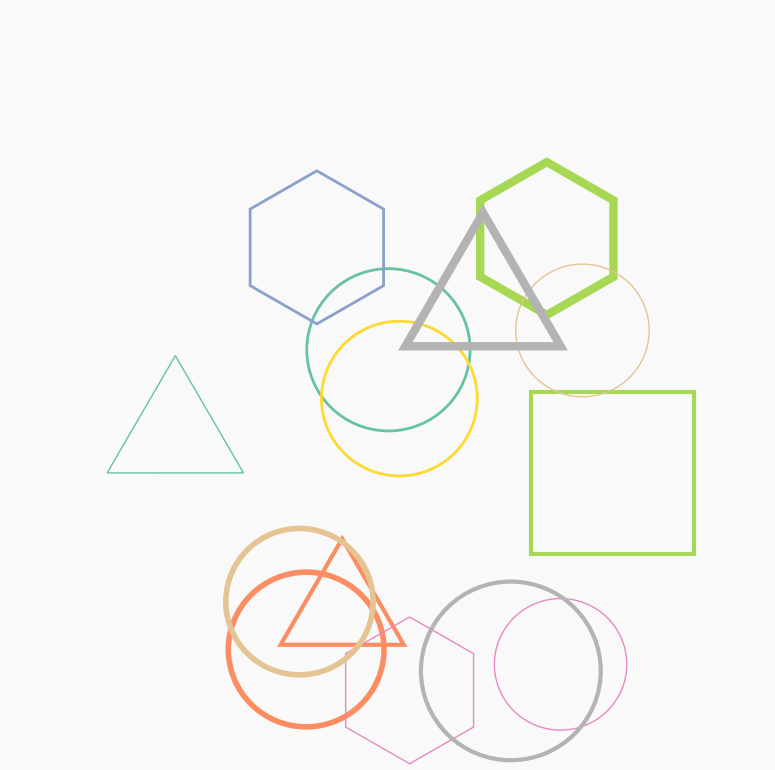[{"shape": "circle", "thickness": 1, "radius": 0.53, "center": [0.501, 0.546]}, {"shape": "triangle", "thickness": 0.5, "radius": 0.51, "center": [0.226, 0.437]}, {"shape": "circle", "thickness": 2, "radius": 0.5, "center": [0.395, 0.157]}, {"shape": "triangle", "thickness": 1.5, "radius": 0.46, "center": [0.442, 0.209]}, {"shape": "hexagon", "thickness": 1, "radius": 0.5, "center": [0.409, 0.679]}, {"shape": "hexagon", "thickness": 0.5, "radius": 0.48, "center": [0.529, 0.103]}, {"shape": "circle", "thickness": 0.5, "radius": 0.43, "center": [0.723, 0.137]}, {"shape": "square", "thickness": 1.5, "radius": 0.52, "center": [0.79, 0.386]}, {"shape": "hexagon", "thickness": 3, "radius": 0.5, "center": [0.706, 0.69]}, {"shape": "circle", "thickness": 1, "radius": 0.5, "center": [0.515, 0.482]}, {"shape": "circle", "thickness": 2, "radius": 0.48, "center": [0.386, 0.219]}, {"shape": "circle", "thickness": 0.5, "radius": 0.43, "center": [0.752, 0.571]}, {"shape": "circle", "thickness": 1.5, "radius": 0.58, "center": [0.659, 0.129]}, {"shape": "triangle", "thickness": 3, "radius": 0.58, "center": [0.623, 0.608]}]